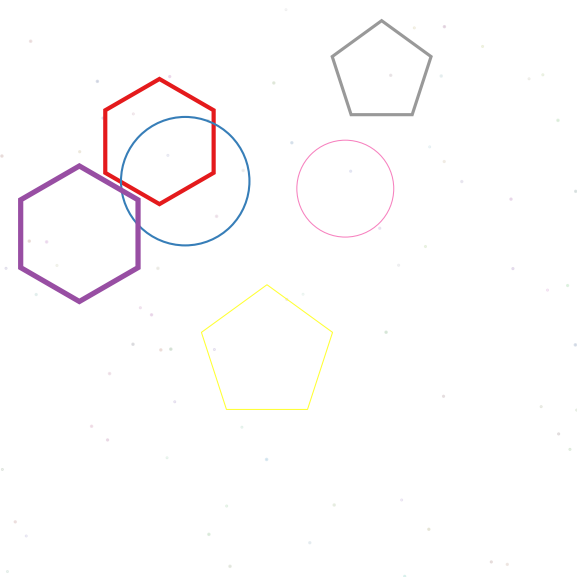[{"shape": "hexagon", "thickness": 2, "radius": 0.54, "center": [0.276, 0.754]}, {"shape": "circle", "thickness": 1, "radius": 0.56, "center": [0.321, 0.685]}, {"shape": "hexagon", "thickness": 2.5, "radius": 0.59, "center": [0.137, 0.594]}, {"shape": "pentagon", "thickness": 0.5, "radius": 0.6, "center": [0.462, 0.387]}, {"shape": "circle", "thickness": 0.5, "radius": 0.42, "center": [0.598, 0.672]}, {"shape": "pentagon", "thickness": 1.5, "radius": 0.45, "center": [0.661, 0.873]}]